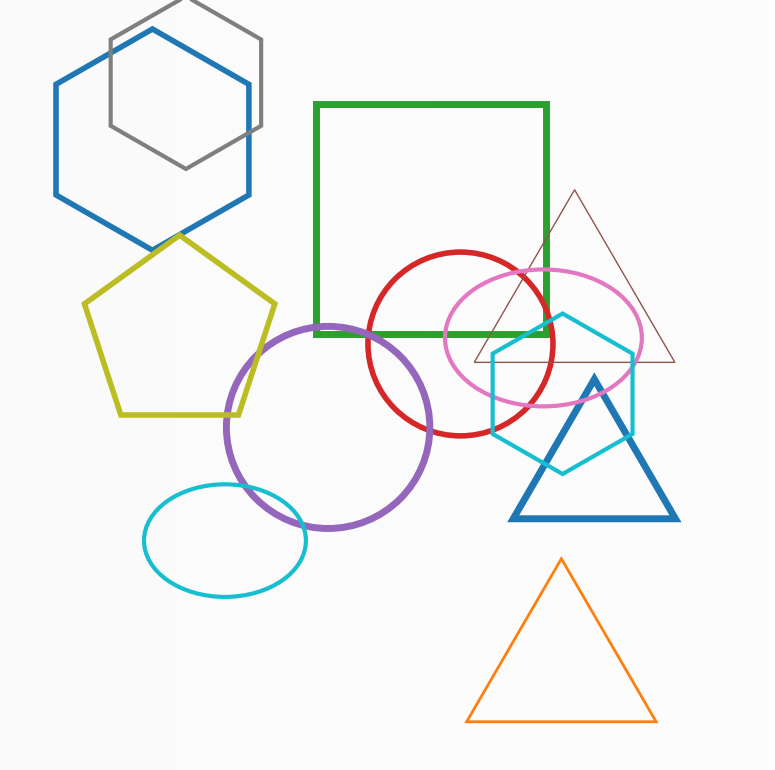[{"shape": "hexagon", "thickness": 2, "radius": 0.72, "center": [0.197, 0.819]}, {"shape": "triangle", "thickness": 2.5, "radius": 0.6, "center": [0.767, 0.387]}, {"shape": "triangle", "thickness": 1, "radius": 0.71, "center": [0.724, 0.133]}, {"shape": "square", "thickness": 2.5, "radius": 0.74, "center": [0.556, 0.716]}, {"shape": "circle", "thickness": 2, "radius": 0.6, "center": [0.594, 0.553]}, {"shape": "circle", "thickness": 2.5, "radius": 0.66, "center": [0.423, 0.445]}, {"shape": "triangle", "thickness": 0.5, "radius": 0.75, "center": [0.741, 0.604]}, {"shape": "oval", "thickness": 1.5, "radius": 0.64, "center": [0.701, 0.561]}, {"shape": "hexagon", "thickness": 1.5, "radius": 0.56, "center": [0.24, 0.893]}, {"shape": "pentagon", "thickness": 2, "radius": 0.65, "center": [0.232, 0.565]}, {"shape": "oval", "thickness": 1.5, "radius": 0.52, "center": [0.29, 0.298]}, {"shape": "hexagon", "thickness": 1.5, "radius": 0.52, "center": [0.726, 0.489]}]